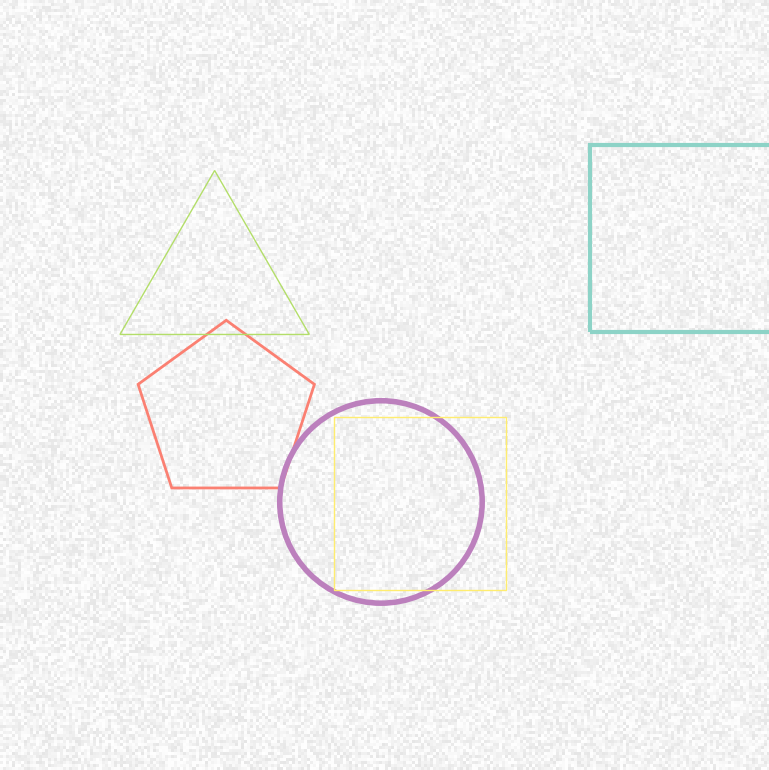[{"shape": "square", "thickness": 1.5, "radius": 0.61, "center": [0.887, 0.69]}, {"shape": "pentagon", "thickness": 1, "radius": 0.6, "center": [0.294, 0.464]}, {"shape": "triangle", "thickness": 0.5, "radius": 0.71, "center": [0.279, 0.637]}, {"shape": "circle", "thickness": 2, "radius": 0.66, "center": [0.495, 0.348]}, {"shape": "square", "thickness": 0.5, "radius": 0.56, "center": [0.546, 0.346]}]